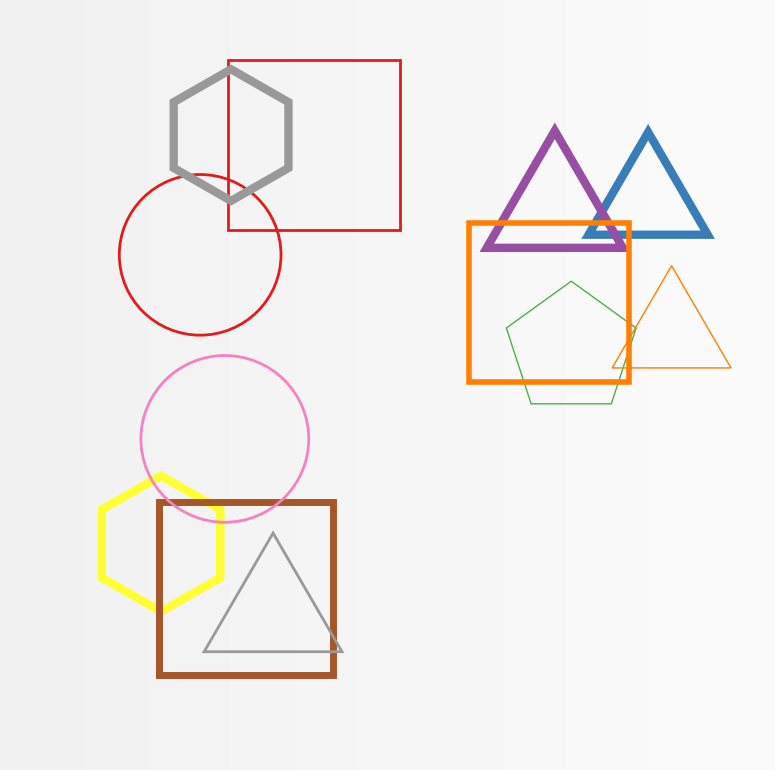[{"shape": "circle", "thickness": 1, "radius": 0.52, "center": [0.258, 0.669]}, {"shape": "square", "thickness": 1, "radius": 0.55, "center": [0.405, 0.812]}, {"shape": "triangle", "thickness": 3, "radius": 0.44, "center": [0.836, 0.74]}, {"shape": "pentagon", "thickness": 0.5, "radius": 0.44, "center": [0.737, 0.547]}, {"shape": "triangle", "thickness": 3, "radius": 0.51, "center": [0.716, 0.729]}, {"shape": "triangle", "thickness": 0.5, "radius": 0.44, "center": [0.867, 0.566]}, {"shape": "square", "thickness": 2, "radius": 0.52, "center": [0.708, 0.607]}, {"shape": "hexagon", "thickness": 3, "radius": 0.44, "center": [0.208, 0.294]}, {"shape": "square", "thickness": 2.5, "radius": 0.56, "center": [0.318, 0.235]}, {"shape": "circle", "thickness": 1, "radius": 0.54, "center": [0.29, 0.43]}, {"shape": "hexagon", "thickness": 3, "radius": 0.43, "center": [0.298, 0.825]}, {"shape": "triangle", "thickness": 1, "radius": 0.51, "center": [0.352, 0.205]}]